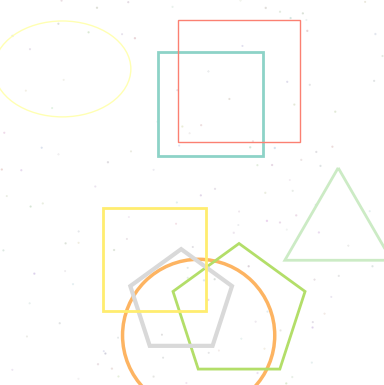[{"shape": "square", "thickness": 2, "radius": 0.68, "center": [0.546, 0.73]}, {"shape": "oval", "thickness": 1, "radius": 0.89, "center": [0.162, 0.821]}, {"shape": "square", "thickness": 1, "radius": 0.79, "center": [0.621, 0.79]}, {"shape": "circle", "thickness": 2.5, "radius": 0.99, "center": [0.516, 0.129]}, {"shape": "pentagon", "thickness": 2, "radius": 0.9, "center": [0.621, 0.187]}, {"shape": "pentagon", "thickness": 3, "radius": 0.69, "center": [0.471, 0.214]}, {"shape": "triangle", "thickness": 2, "radius": 0.8, "center": [0.878, 0.404]}, {"shape": "square", "thickness": 2, "radius": 0.67, "center": [0.4, 0.325]}]